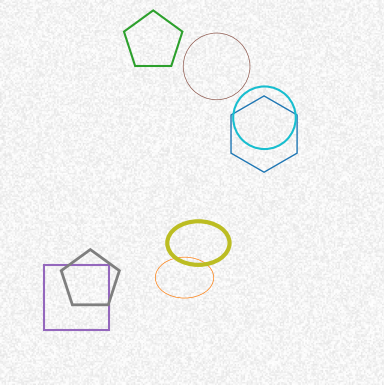[{"shape": "hexagon", "thickness": 1, "radius": 0.5, "center": [0.686, 0.652]}, {"shape": "oval", "thickness": 0.5, "radius": 0.38, "center": [0.479, 0.279]}, {"shape": "pentagon", "thickness": 1.5, "radius": 0.4, "center": [0.398, 0.893]}, {"shape": "square", "thickness": 1.5, "radius": 0.43, "center": [0.198, 0.228]}, {"shape": "circle", "thickness": 0.5, "radius": 0.43, "center": [0.563, 0.828]}, {"shape": "pentagon", "thickness": 2, "radius": 0.4, "center": [0.235, 0.272]}, {"shape": "oval", "thickness": 3, "radius": 0.4, "center": [0.515, 0.369]}, {"shape": "circle", "thickness": 1.5, "radius": 0.41, "center": [0.687, 0.694]}]